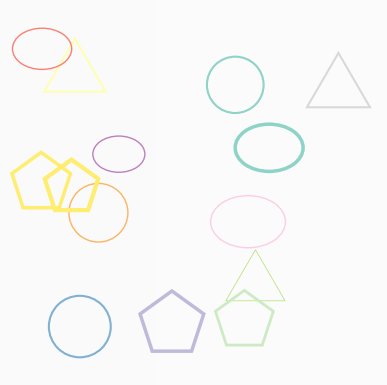[{"shape": "oval", "thickness": 2.5, "radius": 0.44, "center": [0.695, 0.616]}, {"shape": "circle", "thickness": 1.5, "radius": 0.37, "center": [0.607, 0.78]}, {"shape": "triangle", "thickness": 1.5, "radius": 0.46, "center": [0.193, 0.808]}, {"shape": "pentagon", "thickness": 2.5, "radius": 0.43, "center": [0.444, 0.158]}, {"shape": "oval", "thickness": 1, "radius": 0.38, "center": [0.109, 0.873]}, {"shape": "circle", "thickness": 1.5, "radius": 0.4, "center": [0.206, 0.152]}, {"shape": "circle", "thickness": 1, "radius": 0.38, "center": [0.254, 0.448]}, {"shape": "triangle", "thickness": 0.5, "radius": 0.44, "center": [0.659, 0.263]}, {"shape": "oval", "thickness": 1, "radius": 0.48, "center": [0.64, 0.424]}, {"shape": "triangle", "thickness": 1.5, "radius": 0.47, "center": [0.873, 0.768]}, {"shape": "oval", "thickness": 1, "radius": 0.34, "center": [0.307, 0.6]}, {"shape": "pentagon", "thickness": 2, "radius": 0.39, "center": [0.631, 0.167]}, {"shape": "pentagon", "thickness": 2.5, "radius": 0.4, "center": [0.106, 0.525]}, {"shape": "pentagon", "thickness": 3, "radius": 0.36, "center": [0.185, 0.513]}]